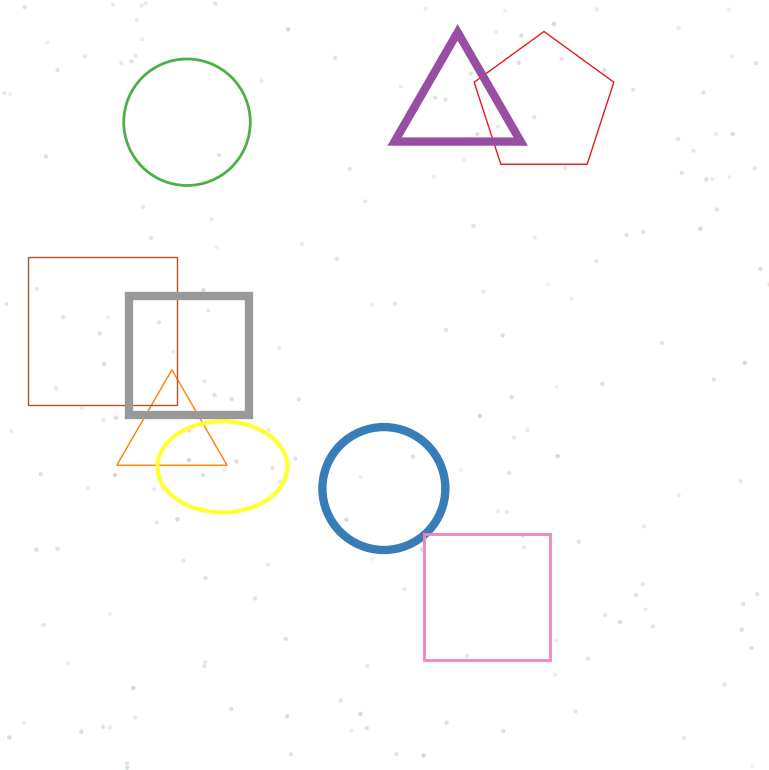[{"shape": "pentagon", "thickness": 0.5, "radius": 0.48, "center": [0.706, 0.864]}, {"shape": "circle", "thickness": 3, "radius": 0.4, "center": [0.499, 0.366]}, {"shape": "circle", "thickness": 1, "radius": 0.41, "center": [0.243, 0.841]}, {"shape": "triangle", "thickness": 3, "radius": 0.47, "center": [0.594, 0.863]}, {"shape": "triangle", "thickness": 0.5, "radius": 0.41, "center": [0.223, 0.437]}, {"shape": "oval", "thickness": 1.5, "radius": 0.42, "center": [0.289, 0.394]}, {"shape": "square", "thickness": 0.5, "radius": 0.48, "center": [0.133, 0.57]}, {"shape": "square", "thickness": 1, "radius": 0.41, "center": [0.632, 0.224]}, {"shape": "square", "thickness": 3, "radius": 0.39, "center": [0.245, 0.538]}]